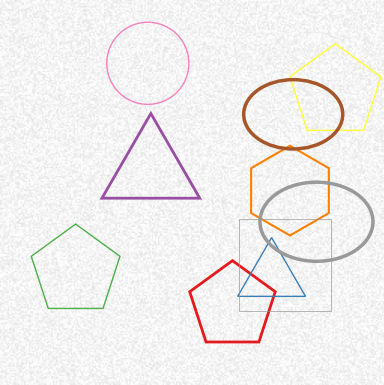[{"shape": "pentagon", "thickness": 2, "radius": 0.58, "center": [0.604, 0.206]}, {"shape": "triangle", "thickness": 1, "radius": 0.51, "center": [0.705, 0.281]}, {"shape": "pentagon", "thickness": 1, "radius": 0.61, "center": [0.196, 0.297]}, {"shape": "triangle", "thickness": 2, "radius": 0.73, "center": [0.392, 0.559]}, {"shape": "hexagon", "thickness": 1.5, "radius": 0.58, "center": [0.753, 0.505]}, {"shape": "pentagon", "thickness": 1, "radius": 0.62, "center": [0.871, 0.762]}, {"shape": "oval", "thickness": 2.5, "radius": 0.64, "center": [0.762, 0.703]}, {"shape": "circle", "thickness": 1, "radius": 0.53, "center": [0.384, 0.836]}, {"shape": "square", "thickness": 0.5, "radius": 0.6, "center": [0.74, 0.311]}, {"shape": "oval", "thickness": 2.5, "radius": 0.73, "center": [0.822, 0.424]}]